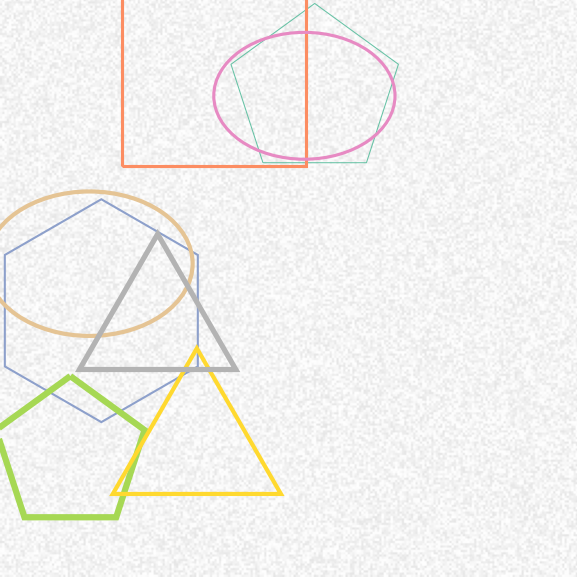[{"shape": "pentagon", "thickness": 0.5, "radius": 0.76, "center": [0.545, 0.841]}, {"shape": "square", "thickness": 1.5, "radius": 0.8, "center": [0.371, 0.87]}, {"shape": "hexagon", "thickness": 1, "radius": 0.96, "center": [0.175, 0.461]}, {"shape": "oval", "thickness": 1.5, "radius": 0.78, "center": [0.527, 0.833]}, {"shape": "pentagon", "thickness": 3, "radius": 0.68, "center": [0.122, 0.213]}, {"shape": "triangle", "thickness": 2, "radius": 0.84, "center": [0.341, 0.228]}, {"shape": "oval", "thickness": 2, "radius": 0.89, "center": [0.155, 0.543]}, {"shape": "triangle", "thickness": 2.5, "radius": 0.78, "center": [0.273, 0.437]}]